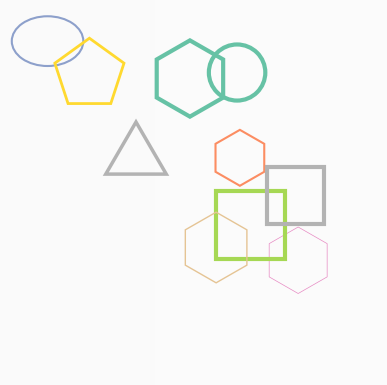[{"shape": "hexagon", "thickness": 3, "radius": 0.5, "center": [0.49, 0.796]}, {"shape": "circle", "thickness": 3, "radius": 0.36, "center": [0.612, 0.812]}, {"shape": "hexagon", "thickness": 1.5, "radius": 0.36, "center": [0.619, 0.59]}, {"shape": "oval", "thickness": 1.5, "radius": 0.46, "center": [0.123, 0.893]}, {"shape": "hexagon", "thickness": 0.5, "radius": 0.43, "center": [0.769, 0.324]}, {"shape": "square", "thickness": 3, "radius": 0.45, "center": [0.647, 0.415]}, {"shape": "pentagon", "thickness": 2, "radius": 0.47, "center": [0.231, 0.807]}, {"shape": "hexagon", "thickness": 1, "radius": 0.46, "center": [0.558, 0.357]}, {"shape": "square", "thickness": 3, "radius": 0.37, "center": [0.762, 0.493]}, {"shape": "triangle", "thickness": 2.5, "radius": 0.45, "center": [0.351, 0.593]}]